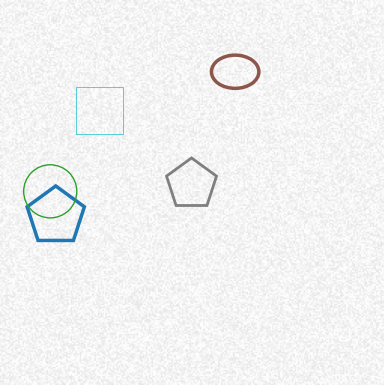[{"shape": "pentagon", "thickness": 2.5, "radius": 0.39, "center": [0.145, 0.439]}, {"shape": "circle", "thickness": 1, "radius": 0.34, "center": [0.13, 0.503]}, {"shape": "oval", "thickness": 2.5, "radius": 0.31, "center": [0.611, 0.814]}, {"shape": "pentagon", "thickness": 2, "radius": 0.34, "center": [0.497, 0.521]}, {"shape": "square", "thickness": 0.5, "radius": 0.31, "center": [0.259, 0.712]}]